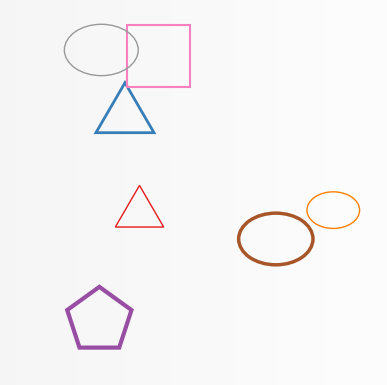[{"shape": "triangle", "thickness": 1, "radius": 0.36, "center": [0.36, 0.446]}, {"shape": "triangle", "thickness": 2, "radius": 0.43, "center": [0.322, 0.699]}, {"shape": "pentagon", "thickness": 3, "radius": 0.44, "center": [0.256, 0.168]}, {"shape": "oval", "thickness": 1, "radius": 0.34, "center": [0.86, 0.454]}, {"shape": "oval", "thickness": 2.5, "radius": 0.48, "center": [0.712, 0.379]}, {"shape": "square", "thickness": 1.5, "radius": 0.41, "center": [0.41, 0.854]}, {"shape": "oval", "thickness": 1, "radius": 0.48, "center": [0.261, 0.87]}]